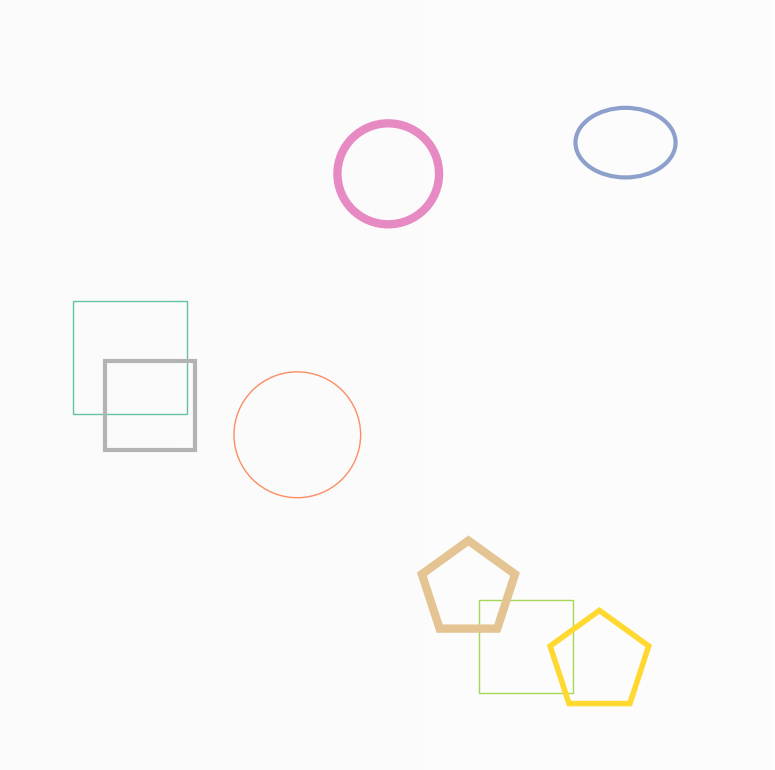[{"shape": "square", "thickness": 0.5, "radius": 0.37, "center": [0.168, 0.535]}, {"shape": "circle", "thickness": 0.5, "radius": 0.41, "center": [0.384, 0.435]}, {"shape": "oval", "thickness": 1.5, "radius": 0.32, "center": [0.807, 0.815]}, {"shape": "circle", "thickness": 3, "radius": 0.33, "center": [0.501, 0.774]}, {"shape": "square", "thickness": 0.5, "radius": 0.3, "center": [0.679, 0.16]}, {"shape": "pentagon", "thickness": 2, "radius": 0.33, "center": [0.773, 0.14]}, {"shape": "pentagon", "thickness": 3, "radius": 0.32, "center": [0.604, 0.235]}, {"shape": "square", "thickness": 1.5, "radius": 0.29, "center": [0.194, 0.473]}]